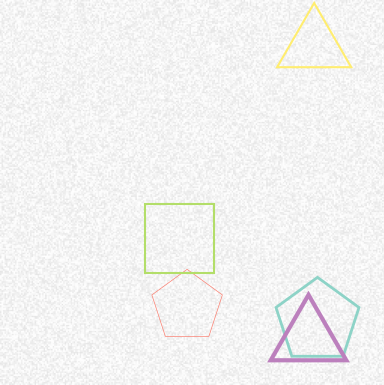[{"shape": "pentagon", "thickness": 2, "radius": 0.57, "center": [0.825, 0.166]}, {"shape": "pentagon", "thickness": 0.5, "radius": 0.48, "center": [0.486, 0.204]}, {"shape": "square", "thickness": 1.5, "radius": 0.45, "center": [0.466, 0.382]}, {"shape": "triangle", "thickness": 3, "radius": 0.57, "center": [0.801, 0.121]}, {"shape": "triangle", "thickness": 1.5, "radius": 0.56, "center": [0.816, 0.881]}]